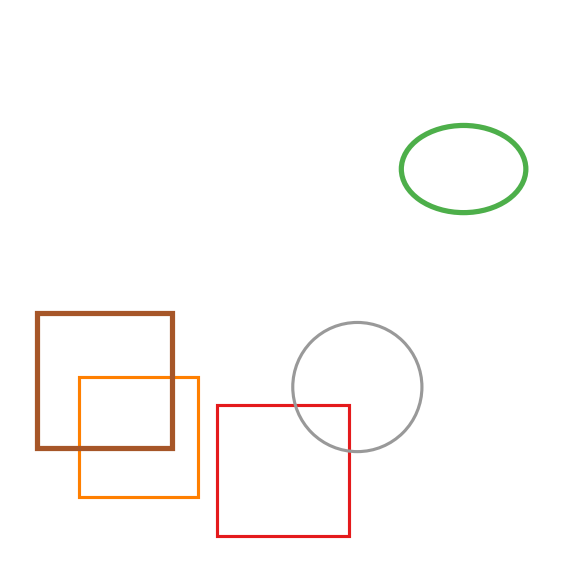[{"shape": "square", "thickness": 1.5, "radius": 0.57, "center": [0.49, 0.184]}, {"shape": "oval", "thickness": 2.5, "radius": 0.54, "center": [0.803, 0.706]}, {"shape": "square", "thickness": 1.5, "radius": 0.52, "center": [0.24, 0.242]}, {"shape": "square", "thickness": 2.5, "radius": 0.59, "center": [0.181, 0.341]}, {"shape": "circle", "thickness": 1.5, "radius": 0.56, "center": [0.619, 0.329]}]